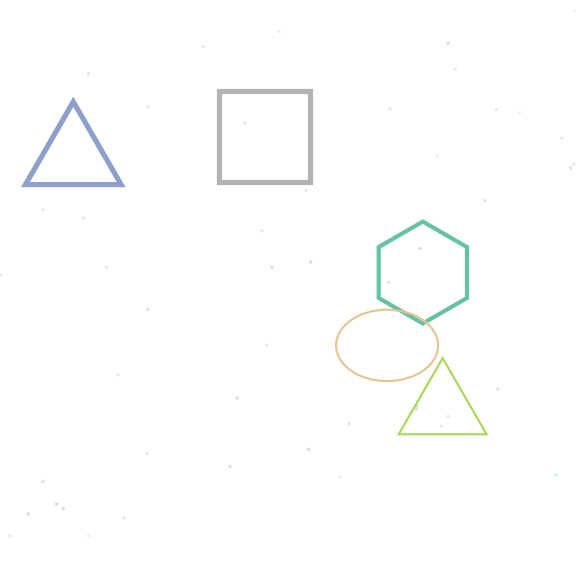[{"shape": "hexagon", "thickness": 2, "radius": 0.44, "center": [0.732, 0.527]}, {"shape": "triangle", "thickness": 2.5, "radius": 0.48, "center": [0.127, 0.727]}, {"shape": "triangle", "thickness": 1, "radius": 0.44, "center": [0.766, 0.291]}, {"shape": "oval", "thickness": 1, "radius": 0.44, "center": [0.67, 0.401]}, {"shape": "square", "thickness": 2.5, "radius": 0.39, "center": [0.458, 0.763]}]